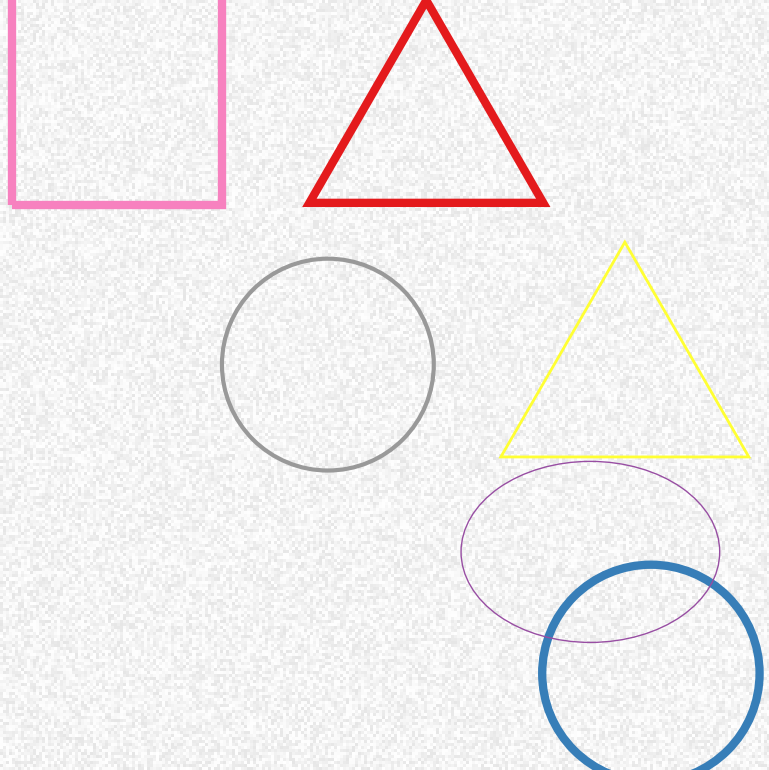[{"shape": "triangle", "thickness": 3, "radius": 0.88, "center": [0.554, 0.824]}, {"shape": "circle", "thickness": 3, "radius": 0.71, "center": [0.845, 0.125]}, {"shape": "oval", "thickness": 0.5, "radius": 0.84, "center": [0.767, 0.283]}, {"shape": "triangle", "thickness": 1, "radius": 0.93, "center": [0.811, 0.5]}, {"shape": "square", "thickness": 3, "radius": 0.68, "center": [0.152, 0.871]}, {"shape": "circle", "thickness": 1.5, "radius": 0.69, "center": [0.426, 0.526]}]